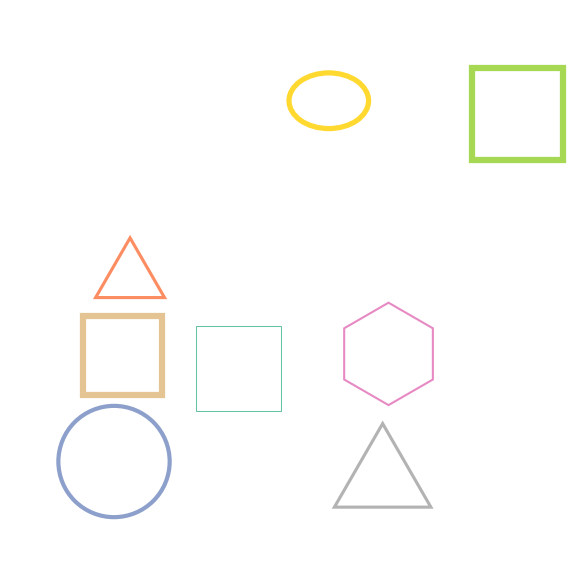[{"shape": "square", "thickness": 0.5, "radius": 0.37, "center": [0.413, 0.361]}, {"shape": "triangle", "thickness": 1.5, "radius": 0.34, "center": [0.225, 0.518]}, {"shape": "circle", "thickness": 2, "radius": 0.48, "center": [0.197, 0.2]}, {"shape": "hexagon", "thickness": 1, "radius": 0.44, "center": [0.673, 0.386]}, {"shape": "square", "thickness": 3, "radius": 0.39, "center": [0.896, 0.802]}, {"shape": "oval", "thickness": 2.5, "radius": 0.34, "center": [0.569, 0.825]}, {"shape": "square", "thickness": 3, "radius": 0.34, "center": [0.212, 0.384]}, {"shape": "triangle", "thickness": 1.5, "radius": 0.48, "center": [0.663, 0.169]}]